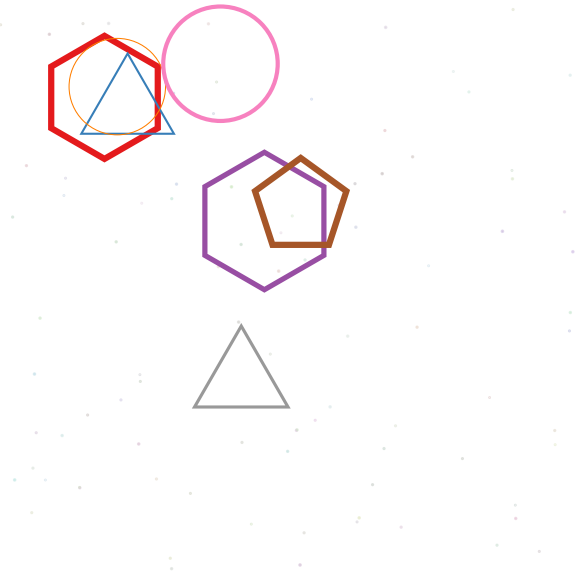[{"shape": "hexagon", "thickness": 3, "radius": 0.53, "center": [0.181, 0.831]}, {"shape": "triangle", "thickness": 1, "radius": 0.46, "center": [0.221, 0.814]}, {"shape": "hexagon", "thickness": 2.5, "radius": 0.59, "center": [0.458, 0.616]}, {"shape": "circle", "thickness": 0.5, "radius": 0.42, "center": [0.203, 0.849]}, {"shape": "pentagon", "thickness": 3, "radius": 0.42, "center": [0.521, 0.642]}, {"shape": "circle", "thickness": 2, "radius": 0.5, "center": [0.382, 0.889]}, {"shape": "triangle", "thickness": 1.5, "radius": 0.47, "center": [0.418, 0.341]}]